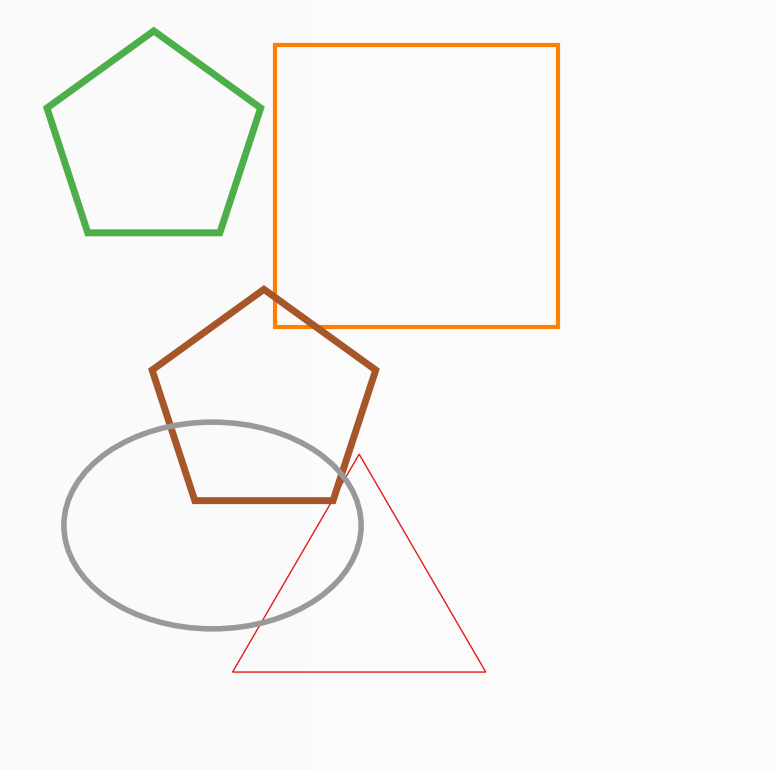[{"shape": "triangle", "thickness": 0.5, "radius": 0.94, "center": [0.463, 0.222]}, {"shape": "pentagon", "thickness": 2.5, "radius": 0.72, "center": [0.198, 0.815]}, {"shape": "square", "thickness": 1.5, "radius": 0.91, "center": [0.538, 0.758]}, {"shape": "pentagon", "thickness": 2.5, "radius": 0.76, "center": [0.341, 0.473]}, {"shape": "oval", "thickness": 2, "radius": 0.96, "center": [0.274, 0.318]}]